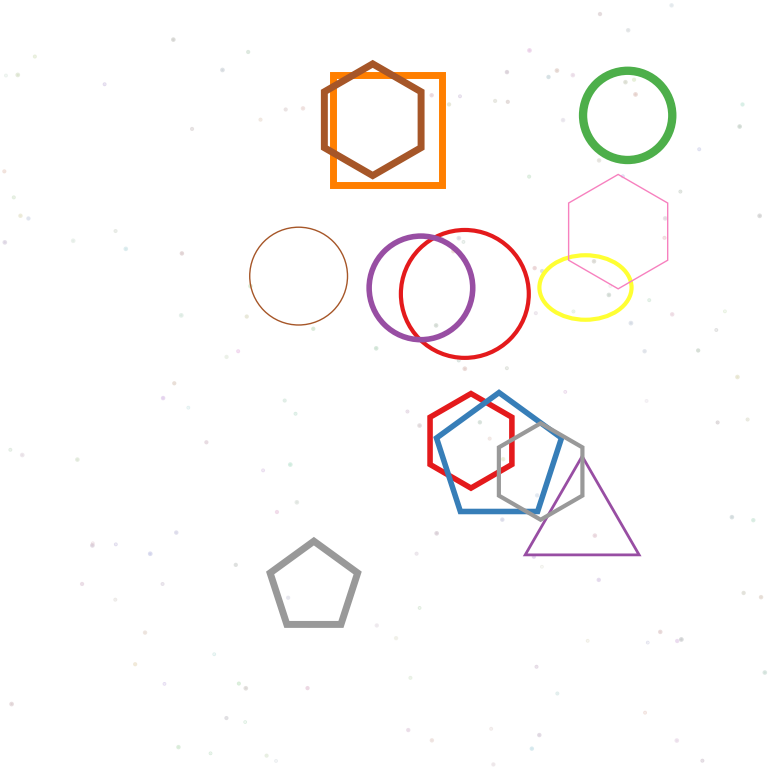[{"shape": "hexagon", "thickness": 2, "radius": 0.31, "center": [0.612, 0.427]}, {"shape": "circle", "thickness": 1.5, "radius": 0.42, "center": [0.604, 0.618]}, {"shape": "pentagon", "thickness": 2, "radius": 0.43, "center": [0.648, 0.405]}, {"shape": "circle", "thickness": 3, "radius": 0.29, "center": [0.815, 0.85]}, {"shape": "triangle", "thickness": 1, "radius": 0.43, "center": [0.756, 0.322]}, {"shape": "circle", "thickness": 2, "radius": 0.34, "center": [0.547, 0.626]}, {"shape": "square", "thickness": 2.5, "radius": 0.36, "center": [0.503, 0.831]}, {"shape": "oval", "thickness": 1.5, "radius": 0.3, "center": [0.76, 0.627]}, {"shape": "hexagon", "thickness": 2.5, "radius": 0.36, "center": [0.484, 0.845]}, {"shape": "circle", "thickness": 0.5, "radius": 0.32, "center": [0.388, 0.641]}, {"shape": "hexagon", "thickness": 0.5, "radius": 0.37, "center": [0.803, 0.699]}, {"shape": "hexagon", "thickness": 1.5, "radius": 0.31, "center": [0.702, 0.388]}, {"shape": "pentagon", "thickness": 2.5, "radius": 0.3, "center": [0.408, 0.237]}]